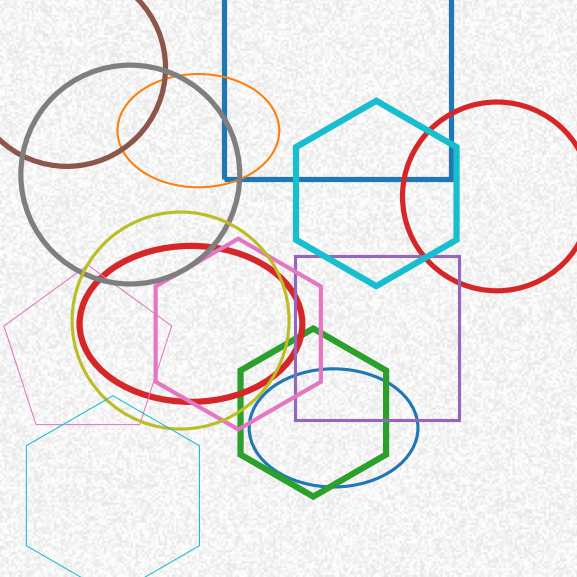[{"shape": "oval", "thickness": 1.5, "radius": 0.73, "center": [0.578, 0.258]}, {"shape": "square", "thickness": 2.5, "radius": 0.98, "center": [0.584, 0.886]}, {"shape": "oval", "thickness": 1, "radius": 0.7, "center": [0.343, 0.773]}, {"shape": "hexagon", "thickness": 3, "radius": 0.73, "center": [0.543, 0.285]}, {"shape": "oval", "thickness": 3, "radius": 0.96, "center": [0.331, 0.438]}, {"shape": "circle", "thickness": 2.5, "radius": 0.82, "center": [0.86, 0.659]}, {"shape": "square", "thickness": 1.5, "radius": 0.71, "center": [0.653, 0.414]}, {"shape": "circle", "thickness": 2.5, "radius": 0.85, "center": [0.116, 0.882]}, {"shape": "pentagon", "thickness": 0.5, "radius": 0.76, "center": [0.152, 0.387]}, {"shape": "hexagon", "thickness": 2, "radius": 0.83, "center": [0.413, 0.421]}, {"shape": "circle", "thickness": 2.5, "radius": 0.95, "center": [0.226, 0.697]}, {"shape": "circle", "thickness": 1.5, "radius": 0.94, "center": [0.313, 0.444]}, {"shape": "hexagon", "thickness": 0.5, "radius": 0.87, "center": [0.196, 0.141]}, {"shape": "hexagon", "thickness": 3, "radius": 0.8, "center": [0.652, 0.664]}]